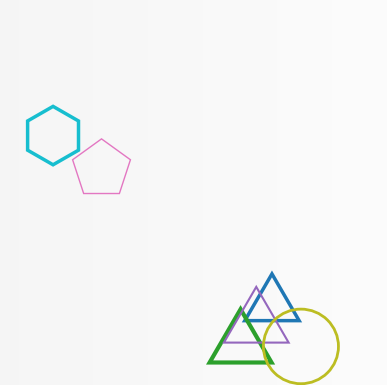[{"shape": "triangle", "thickness": 2.5, "radius": 0.4, "center": [0.702, 0.208]}, {"shape": "triangle", "thickness": 3, "radius": 0.46, "center": [0.621, 0.105]}, {"shape": "triangle", "thickness": 1.5, "radius": 0.48, "center": [0.661, 0.158]}, {"shape": "pentagon", "thickness": 1, "radius": 0.39, "center": [0.262, 0.561]}, {"shape": "circle", "thickness": 2, "radius": 0.48, "center": [0.777, 0.1]}, {"shape": "hexagon", "thickness": 2.5, "radius": 0.38, "center": [0.137, 0.648]}]